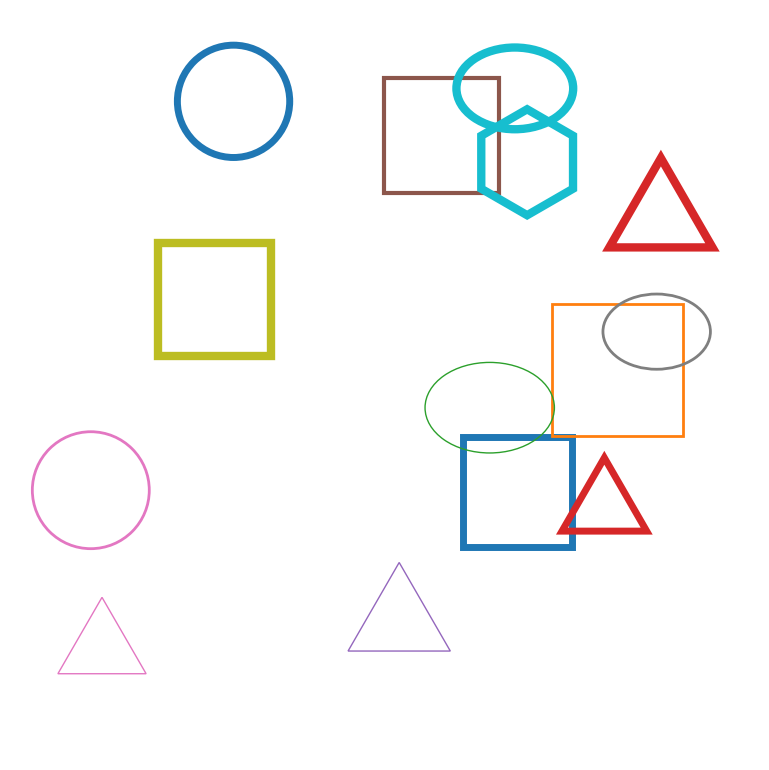[{"shape": "circle", "thickness": 2.5, "radius": 0.36, "center": [0.303, 0.868]}, {"shape": "square", "thickness": 2.5, "radius": 0.36, "center": [0.672, 0.361]}, {"shape": "square", "thickness": 1, "radius": 0.43, "center": [0.802, 0.52]}, {"shape": "oval", "thickness": 0.5, "radius": 0.42, "center": [0.636, 0.471]}, {"shape": "triangle", "thickness": 2.5, "radius": 0.32, "center": [0.785, 0.342]}, {"shape": "triangle", "thickness": 3, "radius": 0.39, "center": [0.858, 0.717]}, {"shape": "triangle", "thickness": 0.5, "radius": 0.38, "center": [0.518, 0.193]}, {"shape": "square", "thickness": 1.5, "radius": 0.37, "center": [0.573, 0.824]}, {"shape": "circle", "thickness": 1, "radius": 0.38, "center": [0.118, 0.363]}, {"shape": "triangle", "thickness": 0.5, "radius": 0.33, "center": [0.132, 0.158]}, {"shape": "oval", "thickness": 1, "radius": 0.35, "center": [0.853, 0.569]}, {"shape": "square", "thickness": 3, "radius": 0.37, "center": [0.278, 0.611]}, {"shape": "hexagon", "thickness": 3, "radius": 0.34, "center": [0.685, 0.789]}, {"shape": "oval", "thickness": 3, "radius": 0.38, "center": [0.669, 0.885]}]